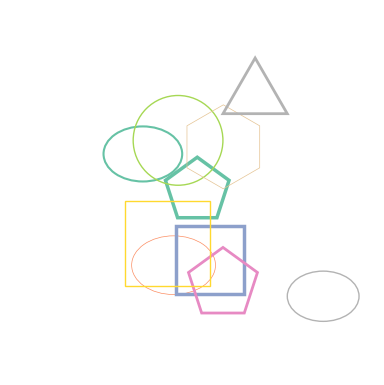[{"shape": "pentagon", "thickness": 2.5, "radius": 0.43, "center": [0.512, 0.505]}, {"shape": "oval", "thickness": 1.5, "radius": 0.51, "center": [0.371, 0.6]}, {"shape": "oval", "thickness": 0.5, "radius": 0.54, "center": [0.451, 0.311]}, {"shape": "square", "thickness": 2.5, "radius": 0.44, "center": [0.546, 0.325]}, {"shape": "pentagon", "thickness": 2, "radius": 0.47, "center": [0.579, 0.263]}, {"shape": "circle", "thickness": 1, "radius": 0.58, "center": [0.462, 0.635]}, {"shape": "square", "thickness": 1, "radius": 0.55, "center": [0.436, 0.367]}, {"shape": "hexagon", "thickness": 0.5, "radius": 0.55, "center": [0.58, 0.619]}, {"shape": "triangle", "thickness": 2, "radius": 0.48, "center": [0.663, 0.753]}, {"shape": "oval", "thickness": 1, "radius": 0.47, "center": [0.839, 0.231]}]